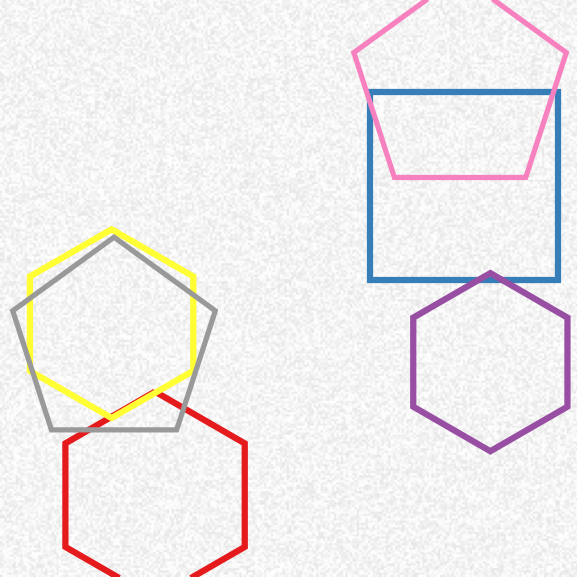[{"shape": "hexagon", "thickness": 3, "radius": 0.9, "center": [0.269, 0.142]}, {"shape": "square", "thickness": 3, "radius": 0.82, "center": [0.804, 0.677]}, {"shape": "hexagon", "thickness": 3, "radius": 0.77, "center": [0.849, 0.372]}, {"shape": "hexagon", "thickness": 3, "radius": 0.82, "center": [0.193, 0.439]}, {"shape": "pentagon", "thickness": 2.5, "radius": 0.97, "center": [0.797, 0.848]}, {"shape": "pentagon", "thickness": 2.5, "radius": 0.92, "center": [0.197, 0.404]}]